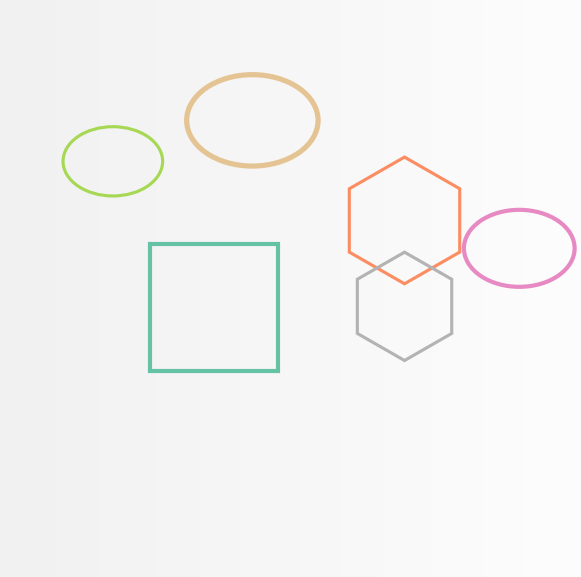[{"shape": "square", "thickness": 2, "radius": 0.55, "center": [0.368, 0.467]}, {"shape": "hexagon", "thickness": 1.5, "radius": 0.55, "center": [0.696, 0.617]}, {"shape": "oval", "thickness": 2, "radius": 0.48, "center": [0.893, 0.569]}, {"shape": "oval", "thickness": 1.5, "radius": 0.43, "center": [0.194, 0.72]}, {"shape": "oval", "thickness": 2.5, "radius": 0.57, "center": [0.434, 0.791]}, {"shape": "hexagon", "thickness": 1.5, "radius": 0.47, "center": [0.696, 0.469]}]